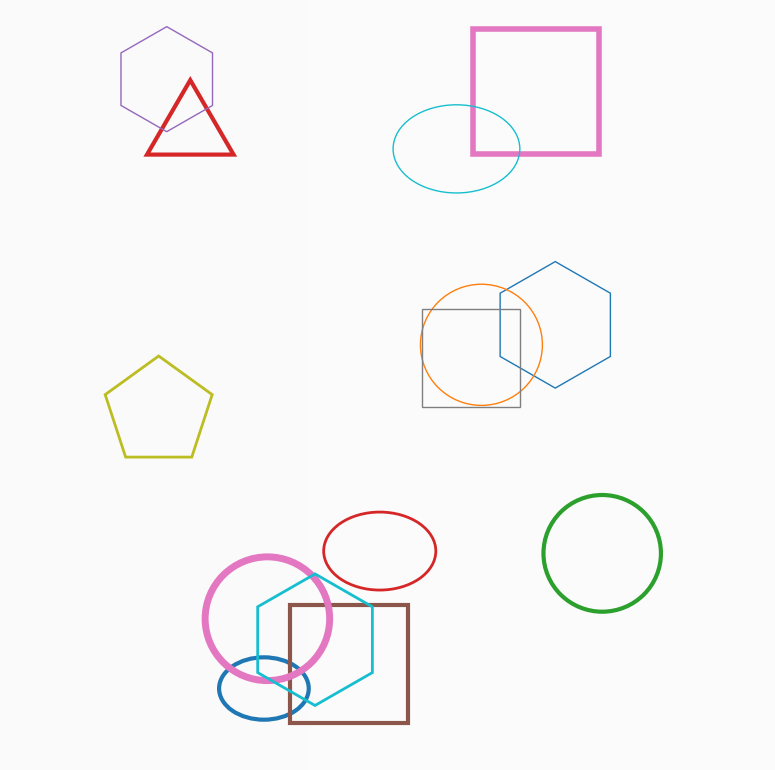[{"shape": "hexagon", "thickness": 0.5, "radius": 0.41, "center": [0.716, 0.578]}, {"shape": "oval", "thickness": 1.5, "radius": 0.29, "center": [0.341, 0.106]}, {"shape": "circle", "thickness": 0.5, "radius": 0.39, "center": [0.621, 0.552]}, {"shape": "circle", "thickness": 1.5, "radius": 0.38, "center": [0.777, 0.281]}, {"shape": "triangle", "thickness": 1.5, "radius": 0.32, "center": [0.246, 0.831]}, {"shape": "oval", "thickness": 1, "radius": 0.36, "center": [0.49, 0.284]}, {"shape": "hexagon", "thickness": 0.5, "radius": 0.34, "center": [0.215, 0.897]}, {"shape": "square", "thickness": 1.5, "radius": 0.38, "center": [0.45, 0.138]}, {"shape": "circle", "thickness": 2.5, "radius": 0.4, "center": [0.345, 0.196]}, {"shape": "square", "thickness": 2, "radius": 0.41, "center": [0.691, 0.881]}, {"shape": "square", "thickness": 0.5, "radius": 0.32, "center": [0.608, 0.535]}, {"shape": "pentagon", "thickness": 1, "radius": 0.36, "center": [0.205, 0.465]}, {"shape": "hexagon", "thickness": 1, "radius": 0.43, "center": [0.406, 0.169]}, {"shape": "oval", "thickness": 0.5, "radius": 0.41, "center": [0.589, 0.807]}]